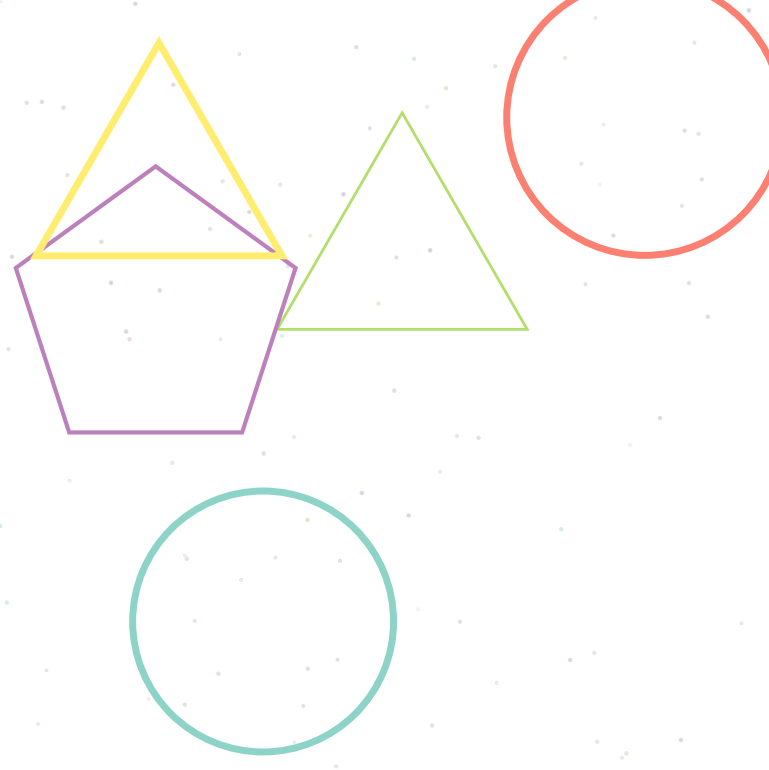[{"shape": "circle", "thickness": 2.5, "radius": 0.85, "center": [0.342, 0.193]}, {"shape": "circle", "thickness": 2.5, "radius": 0.9, "center": [0.837, 0.848]}, {"shape": "triangle", "thickness": 1, "radius": 0.94, "center": [0.522, 0.666]}, {"shape": "pentagon", "thickness": 1.5, "radius": 0.96, "center": [0.202, 0.593]}, {"shape": "triangle", "thickness": 2.5, "radius": 0.92, "center": [0.206, 0.76]}]